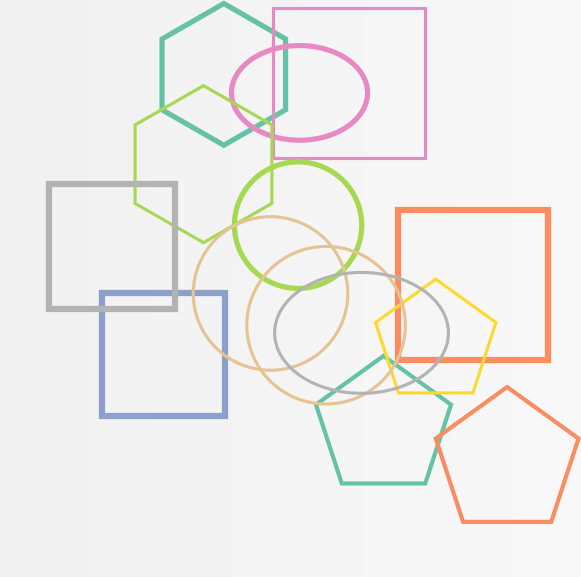[{"shape": "pentagon", "thickness": 2, "radius": 0.61, "center": [0.66, 0.261]}, {"shape": "hexagon", "thickness": 2.5, "radius": 0.61, "center": [0.385, 0.87]}, {"shape": "square", "thickness": 3, "radius": 0.65, "center": [0.813, 0.505]}, {"shape": "pentagon", "thickness": 2, "radius": 0.65, "center": [0.873, 0.2]}, {"shape": "square", "thickness": 3, "radius": 0.53, "center": [0.281, 0.386]}, {"shape": "square", "thickness": 1.5, "radius": 0.65, "center": [0.601, 0.856]}, {"shape": "oval", "thickness": 2.5, "radius": 0.59, "center": [0.515, 0.838]}, {"shape": "circle", "thickness": 2.5, "radius": 0.55, "center": [0.513, 0.609]}, {"shape": "hexagon", "thickness": 1.5, "radius": 0.68, "center": [0.35, 0.715]}, {"shape": "pentagon", "thickness": 1.5, "radius": 0.54, "center": [0.75, 0.407]}, {"shape": "circle", "thickness": 1.5, "radius": 0.68, "center": [0.561, 0.436]}, {"shape": "circle", "thickness": 1.5, "radius": 0.66, "center": [0.465, 0.491]}, {"shape": "square", "thickness": 3, "radius": 0.54, "center": [0.193, 0.573]}, {"shape": "oval", "thickness": 1.5, "radius": 0.75, "center": [0.622, 0.423]}]